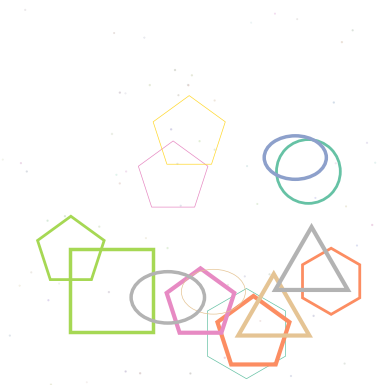[{"shape": "circle", "thickness": 2, "radius": 0.41, "center": [0.801, 0.555]}, {"shape": "hexagon", "thickness": 0.5, "radius": 0.59, "center": [0.64, 0.134]}, {"shape": "pentagon", "thickness": 3, "radius": 0.49, "center": [0.658, 0.133]}, {"shape": "hexagon", "thickness": 2, "radius": 0.43, "center": [0.86, 0.269]}, {"shape": "oval", "thickness": 2.5, "radius": 0.4, "center": [0.767, 0.591]}, {"shape": "pentagon", "thickness": 3, "radius": 0.46, "center": [0.521, 0.211]}, {"shape": "pentagon", "thickness": 0.5, "radius": 0.47, "center": [0.45, 0.539]}, {"shape": "pentagon", "thickness": 2, "radius": 0.45, "center": [0.184, 0.347]}, {"shape": "square", "thickness": 2.5, "radius": 0.54, "center": [0.29, 0.245]}, {"shape": "pentagon", "thickness": 0.5, "radius": 0.49, "center": [0.491, 0.653]}, {"shape": "oval", "thickness": 0.5, "radius": 0.42, "center": [0.554, 0.242]}, {"shape": "triangle", "thickness": 3, "radius": 0.53, "center": [0.711, 0.182]}, {"shape": "triangle", "thickness": 3, "radius": 0.54, "center": [0.809, 0.301]}, {"shape": "oval", "thickness": 2.5, "radius": 0.48, "center": [0.436, 0.228]}]